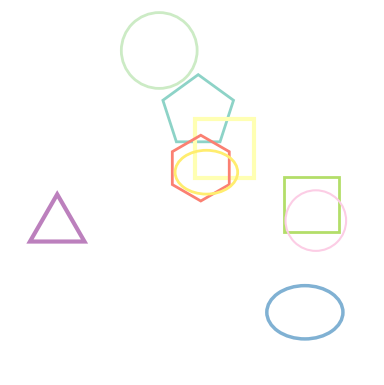[{"shape": "pentagon", "thickness": 2, "radius": 0.48, "center": [0.515, 0.71]}, {"shape": "square", "thickness": 3, "radius": 0.39, "center": [0.584, 0.615]}, {"shape": "hexagon", "thickness": 2, "radius": 0.43, "center": [0.522, 0.563]}, {"shape": "oval", "thickness": 2.5, "radius": 0.49, "center": [0.792, 0.189]}, {"shape": "square", "thickness": 2, "radius": 0.36, "center": [0.809, 0.468]}, {"shape": "circle", "thickness": 1.5, "radius": 0.39, "center": [0.82, 0.427]}, {"shape": "triangle", "thickness": 3, "radius": 0.41, "center": [0.149, 0.414]}, {"shape": "circle", "thickness": 2, "radius": 0.49, "center": [0.414, 0.869]}, {"shape": "oval", "thickness": 2, "radius": 0.41, "center": [0.536, 0.553]}]